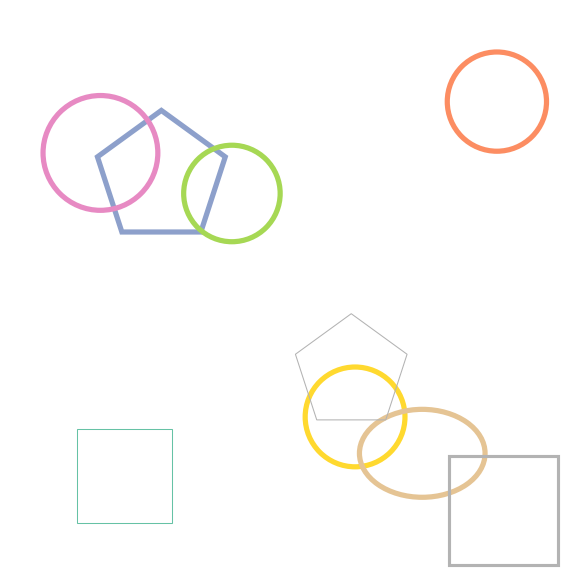[{"shape": "square", "thickness": 0.5, "radius": 0.41, "center": [0.216, 0.175]}, {"shape": "circle", "thickness": 2.5, "radius": 0.43, "center": [0.86, 0.823]}, {"shape": "pentagon", "thickness": 2.5, "radius": 0.58, "center": [0.279, 0.692]}, {"shape": "circle", "thickness": 2.5, "radius": 0.5, "center": [0.174, 0.734]}, {"shape": "circle", "thickness": 2.5, "radius": 0.42, "center": [0.402, 0.664]}, {"shape": "circle", "thickness": 2.5, "radius": 0.43, "center": [0.615, 0.277]}, {"shape": "oval", "thickness": 2.5, "radius": 0.54, "center": [0.731, 0.214]}, {"shape": "pentagon", "thickness": 0.5, "radius": 0.51, "center": [0.608, 0.354]}, {"shape": "square", "thickness": 1.5, "radius": 0.47, "center": [0.872, 0.115]}]